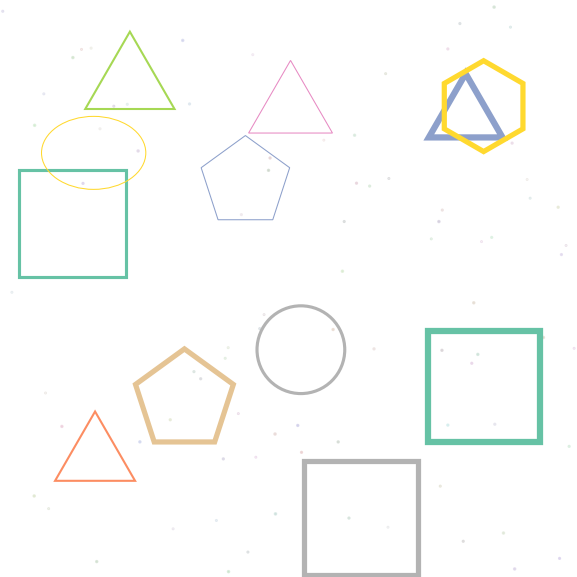[{"shape": "square", "thickness": 1.5, "radius": 0.46, "center": [0.125, 0.612]}, {"shape": "square", "thickness": 3, "radius": 0.48, "center": [0.838, 0.33]}, {"shape": "triangle", "thickness": 1, "radius": 0.4, "center": [0.165, 0.207]}, {"shape": "pentagon", "thickness": 0.5, "radius": 0.4, "center": [0.425, 0.684]}, {"shape": "triangle", "thickness": 3, "radius": 0.37, "center": [0.806, 0.798]}, {"shape": "triangle", "thickness": 0.5, "radius": 0.42, "center": [0.503, 0.811]}, {"shape": "triangle", "thickness": 1, "radius": 0.45, "center": [0.225, 0.855]}, {"shape": "hexagon", "thickness": 2.5, "radius": 0.39, "center": [0.837, 0.815]}, {"shape": "oval", "thickness": 0.5, "radius": 0.45, "center": [0.162, 0.734]}, {"shape": "pentagon", "thickness": 2.5, "radius": 0.45, "center": [0.319, 0.306]}, {"shape": "square", "thickness": 2.5, "radius": 0.49, "center": [0.625, 0.103]}, {"shape": "circle", "thickness": 1.5, "radius": 0.38, "center": [0.521, 0.394]}]